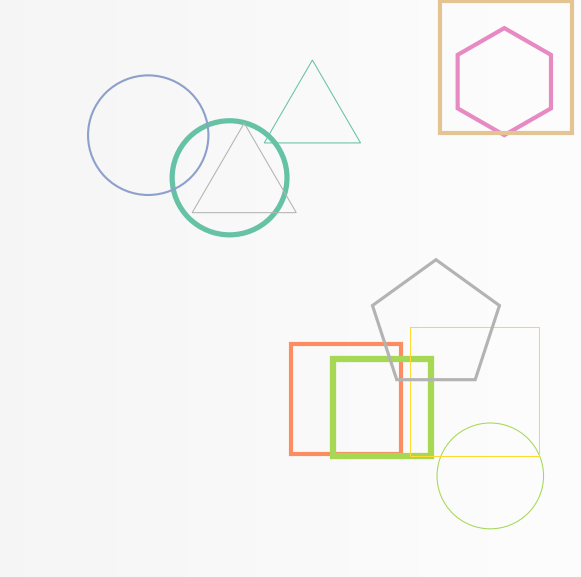[{"shape": "triangle", "thickness": 0.5, "radius": 0.48, "center": [0.537, 0.799]}, {"shape": "circle", "thickness": 2.5, "radius": 0.49, "center": [0.395, 0.691]}, {"shape": "square", "thickness": 2, "radius": 0.48, "center": [0.595, 0.309]}, {"shape": "circle", "thickness": 1, "radius": 0.52, "center": [0.255, 0.765]}, {"shape": "hexagon", "thickness": 2, "radius": 0.46, "center": [0.868, 0.858]}, {"shape": "square", "thickness": 3, "radius": 0.42, "center": [0.658, 0.294]}, {"shape": "circle", "thickness": 0.5, "radius": 0.46, "center": [0.843, 0.175]}, {"shape": "square", "thickness": 0.5, "radius": 0.56, "center": [0.816, 0.321]}, {"shape": "square", "thickness": 2, "radius": 0.57, "center": [0.87, 0.883]}, {"shape": "pentagon", "thickness": 1.5, "radius": 0.57, "center": [0.75, 0.435]}, {"shape": "triangle", "thickness": 0.5, "radius": 0.52, "center": [0.42, 0.683]}]